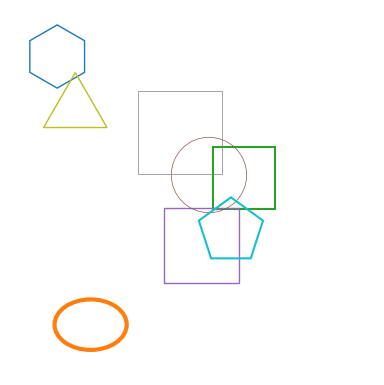[{"shape": "hexagon", "thickness": 1, "radius": 0.41, "center": [0.149, 0.853]}, {"shape": "oval", "thickness": 3, "radius": 0.47, "center": [0.235, 0.157]}, {"shape": "square", "thickness": 1.5, "radius": 0.4, "center": [0.633, 0.538]}, {"shape": "square", "thickness": 1, "radius": 0.49, "center": [0.525, 0.362]}, {"shape": "circle", "thickness": 0.5, "radius": 0.49, "center": [0.543, 0.545]}, {"shape": "square", "thickness": 0.5, "radius": 0.54, "center": [0.468, 0.655]}, {"shape": "triangle", "thickness": 1, "radius": 0.48, "center": [0.196, 0.716]}, {"shape": "pentagon", "thickness": 1.5, "radius": 0.44, "center": [0.6, 0.4]}]